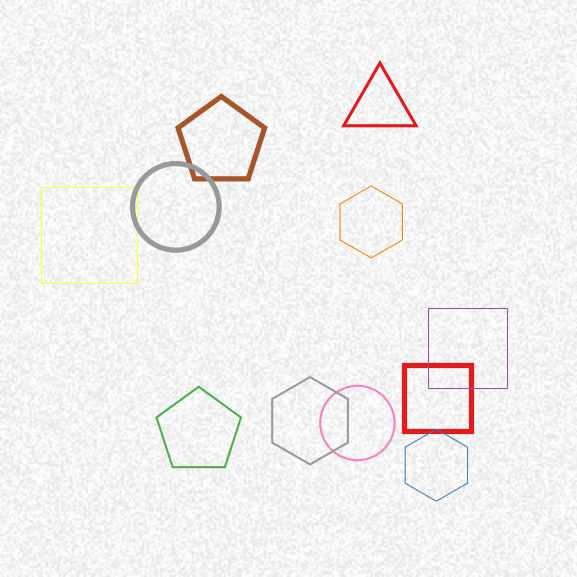[{"shape": "triangle", "thickness": 1.5, "radius": 0.36, "center": [0.658, 0.818]}, {"shape": "square", "thickness": 2.5, "radius": 0.29, "center": [0.758, 0.31]}, {"shape": "hexagon", "thickness": 0.5, "radius": 0.31, "center": [0.756, 0.194]}, {"shape": "pentagon", "thickness": 1, "radius": 0.38, "center": [0.344, 0.252]}, {"shape": "square", "thickness": 0.5, "radius": 0.34, "center": [0.81, 0.397]}, {"shape": "hexagon", "thickness": 0.5, "radius": 0.31, "center": [0.643, 0.615]}, {"shape": "square", "thickness": 0.5, "radius": 0.42, "center": [0.154, 0.592]}, {"shape": "pentagon", "thickness": 2.5, "radius": 0.39, "center": [0.383, 0.753]}, {"shape": "circle", "thickness": 1, "radius": 0.32, "center": [0.619, 0.267]}, {"shape": "circle", "thickness": 2.5, "radius": 0.37, "center": [0.305, 0.641]}, {"shape": "hexagon", "thickness": 1, "radius": 0.38, "center": [0.537, 0.271]}]